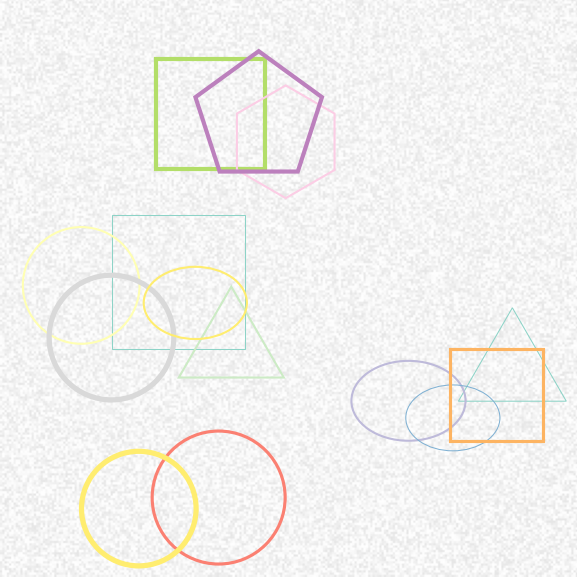[{"shape": "square", "thickness": 0.5, "radius": 0.58, "center": [0.309, 0.511]}, {"shape": "triangle", "thickness": 0.5, "radius": 0.54, "center": [0.887, 0.358]}, {"shape": "circle", "thickness": 1, "radius": 0.51, "center": [0.141, 0.505]}, {"shape": "oval", "thickness": 1, "radius": 0.49, "center": [0.707, 0.305]}, {"shape": "circle", "thickness": 1.5, "radius": 0.58, "center": [0.379, 0.138]}, {"shape": "oval", "thickness": 0.5, "radius": 0.41, "center": [0.784, 0.276]}, {"shape": "square", "thickness": 1.5, "radius": 0.4, "center": [0.86, 0.315]}, {"shape": "square", "thickness": 2, "radius": 0.47, "center": [0.364, 0.802]}, {"shape": "hexagon", "thickness": 1, "radius": 0.49, "center": [0.495, 0.754]}, {"shape": "circle", "thickness": 2.5, "radius": 0.54, "center": [0.193, 0.415]}, {"shape": "pentagon", "thickness": 2, "radius": 0.58, "center": [0.448, 0.795]}, {"shape": "triangle", "thickness": 1, "radius": 0.52, "center": [0.401, 0.398]}, {"shape": "oval", "thickness": 1, "radius": 0.45, "center": [0.338, 0.475]}, {"shape": "circle", "thickness": 2.5, "radius": 0.5, "center": [0.24, 0.118]}]